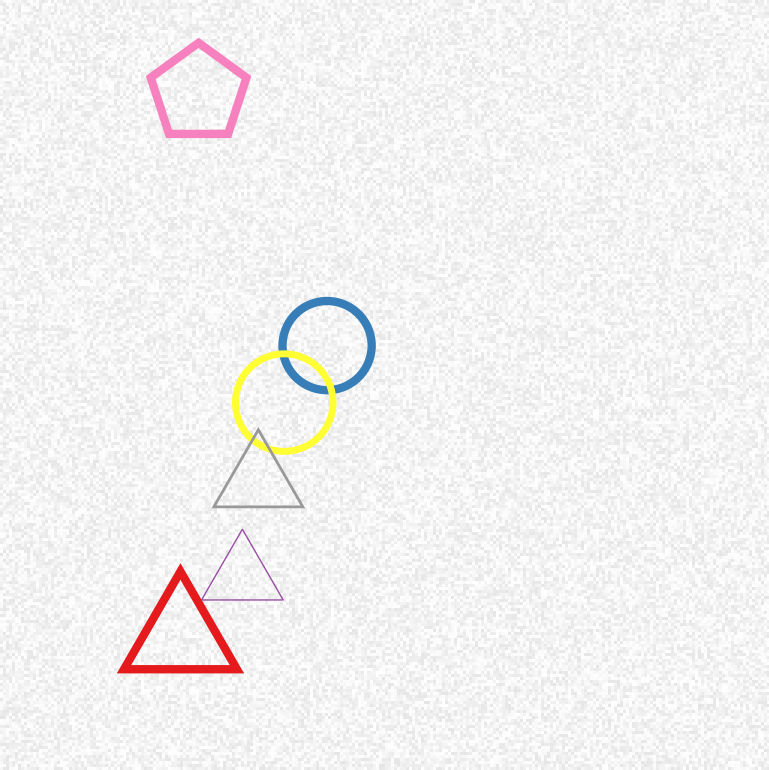[{"shape": "triangle", "thickness": 3, "radius": 0.42, "center": [0.234, 0.173]}, {"shape": "circle", "thickness": 3, "radius": 0.29, "center": [0.425, 0.551]}, {"shape": "triangle", "thickness": 0.5, "radius": 0.31, "center": [0.315, 0.251]}, {"shape": "circle", "thickness": 2.5, "radius": 0.32, "center": [0.369, 0.477]}, {"shape": "pentagon", "thickness": 3, "radius": 0.33, "center": [0.258, 0.879]}, {"shape": "triangle", "thickness": 1, "radius": 0.33, "center": [0.336, 0.375]}]